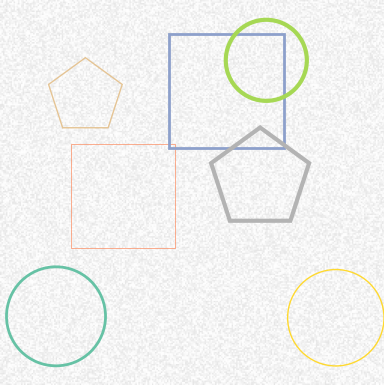[{"shape": "circle", "thickness": 2, "radius": 0.64, "center": [0.145, 0.178]}, {"shape": "square", "thickness": 0.5, "radius": 0.68, "center": [0.321, 0.49]}, {"shape": "square", "thickness": 2, "radius": 0.75, "center": [0.589, 0.764]}, {"shape": "circle", "thickness": 3, "radius": 0.53, "center": [0.692, 0.843]}, {"shape": "circle", "thickness": 1, "radius": 0.63, "center": [0.872, 0.175]}, {"shape": "pentagon", "thickness": 1, "radius": 0.5, "center": [0.222, 0.75]}, {"shape": "pentagon", "thickness": 3, "radius": 0.67, "center": [0.676, 0.535]}]